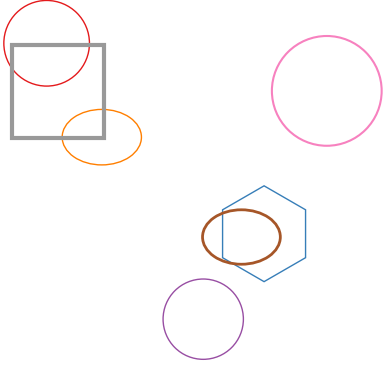[{"shape": "circle", "thickness": 1, "radius": 0.56, "center": [0.121, 0.888]}, {"shape": "hexagon", "thickness": 1, "radius": 0.62, "center": [0.686, 0.393]}, {"shape": "circle", "thickness": 1, "radius": 0.52, "center": [0.528, 0.171]}, {"shape": "oval", "thickness": 1, "radius": 0.51, "center": [0.264, 0.644]}, {"shape": "oval", "thickness": 2, "radius": 0.51, "center": [0.627, 0.384]}, {"shape": "circle", "thickness": 1.5, "radius": 0.71, "center": [0.849, 0.764]}, {"shape": "square", "thickness": 3, "radius": 0.6, "center": [0.15, 0.763]}]